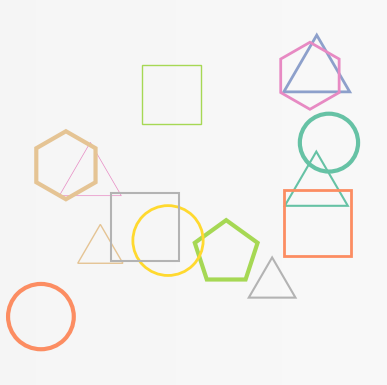[{"shape": "triangle", "thickness": 1.5, "radius": 0.47, "center": [0.816, 0.512]}, {"shape": "circle", "thickness": 3, "radius": 0.38, "center": [0.849, 0.63]}, {"shape": "square", "thickness": 2, "radius": 0.43, "center": [0.82, 0.421]}, {"shape": "circle", "thickness": 3, "radius": 0.42, "center": [0.106, 0.178]}, {"shape": "triangle", "thickness": 2, "radius": 0.49, "center": [0.817, 0.811]}, {"shape": "hexagon", "thickness": 2, "radius": 0.44, "center": [0.8, 0.803]}, {"shape": "triangle", "thickness": 0.5, "radius": 0.46, "center": [0.233, 0.538]}, {"shape": "pentagon", "thickness": 3, "radius": 0.43, "center": [0.584, 0.343]}, {"shape": "square", "thickness": 1, "radius": 0.38, "center": [0.443, 0.754]}, {"shape": "circle", "thickness": 2, "radius": 0.45, "center": [0.434, 0.375]}, {"shape": "triangle", "thickness": 1, "radius": 0.34, "center": [0.259, 0.35]}, {"shape": "hexagon", "thickness": 3, "radius": 0.44, "center": [0.17, 0.571]}, {"shape": "square", "thickness": 1.5, "radius": 0.44, "center": [0.374, 0.409]}, {"shape": "triangle", "thickness": 1.5, "radius": 0.35, "center": [0.702, 0.262]}]